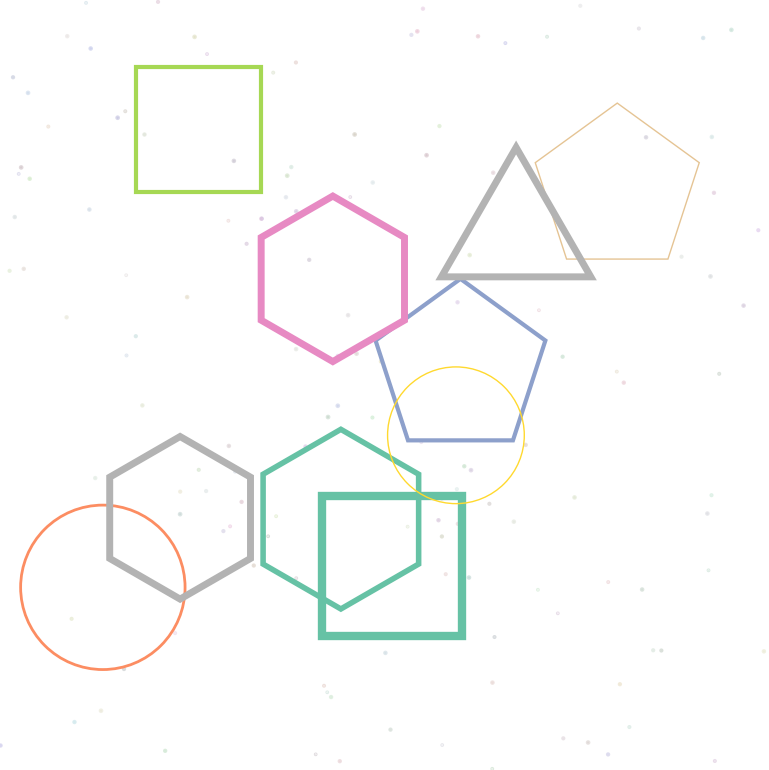[{"shape": "hexagon", "thickness": 2, "radius": 0.58, "center": [0.443, 0.326]}, {"shape": "square", "thickness": 3, "radius": 0.45, "center": [0.509, 0.265]}, {"shape": "circle", "thickness": 1, "radius": 0.53, "center": [0.134, 0.237]}, {"shape": "pentagon", "thickness": 1.5, "radius": 0.58, "center": [0.598, 0.522]}, {"shape": "hexagon", "thickness": 2.5, "radius": 0.54, "center": [0.432, 0.638]}, {"shape": "square", "thickness": 1.5, "radius": 0.41, "center": [0.258, 0.831]}, {"shape": "circle", "thickness": 0.5, "radius": 0.44, "center": [0.592, 0.435]}, {"shape": "pentagon", "thickness": 0.5, "radius": 0.56, "center": [0.802, 0.754]}, {"shape": "hexagon", "thickness": 2.5, "radius": 0.53, "center": [0.234, 0.328]}, {"shape": "triangle", "thickness": 2.5, "radius": 0.56, "center": [0.67, 0.696]}]